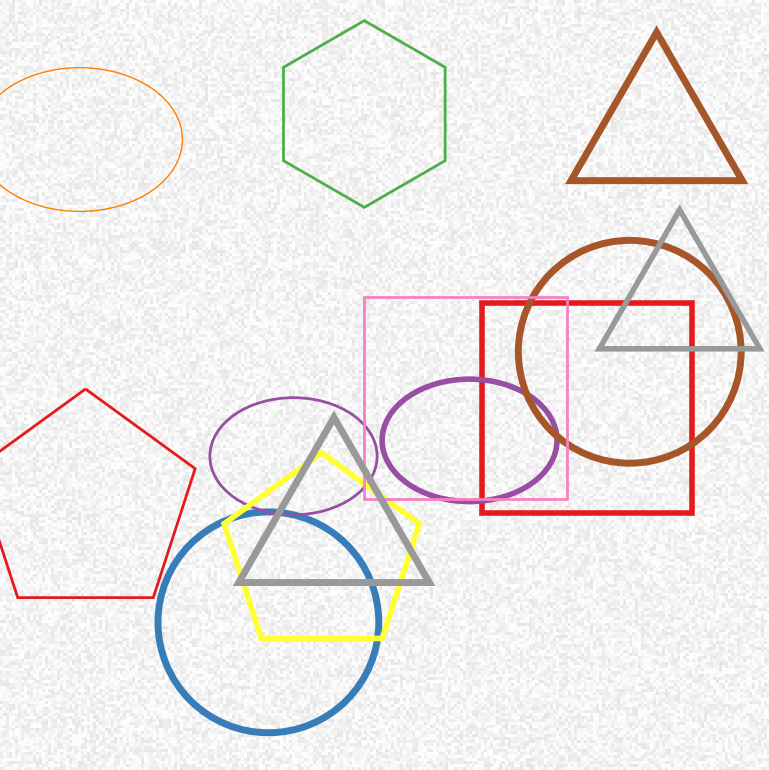[{"shape": "square", "thickness": 2, "radius": 0.68, "center": [0.763, 0.47]}, {"shape": "pentagon", "thickness": 1, "radius": 0.75, "center": [0.111, 0.345]}, {"shape": "circle", "thickness": 2.5, "radius": 0.72, "center": [0.349, 0.192]}, {"shape": "hexagon", "thickness": 1, "radius": 0.61, "center": [0.473, 0.852]}, {"shape": "oval", "thickness": 2, "radius": 0.57, "center": [0.61, 0.428]}, {"shape": "oval", "thickness": 1, "radius": 0.54, "center": [0.381, 0.407]}, {"shape": "oval", "thickness": 0.5, "radius": 0.67, "center": [0.104, 0.819]}, {"shape": "pentagon", "thickness": 2, "radius": 0.67, "center": [0.418, 0.279]}, {"shape": "circle", "thickness": 2.5, "radius": 0.72, "center": [0.818, 0.543]}, {"shape": "triangle", "thickness": 2.5, "radius": 0.64, "center": [0.853, 0.83]}, {"shape": "square", "thickness": 1, "radius": 0.66, "center": [0.605, 0.483]}, {"shape": "triangle", "thickness": 2, "radius": 0.6, "center": [0.883, 0.607]}, {"shape": "triangle", "thickness": 2.5, "radius": 0.71, "center": [0.434, 0.315]}]